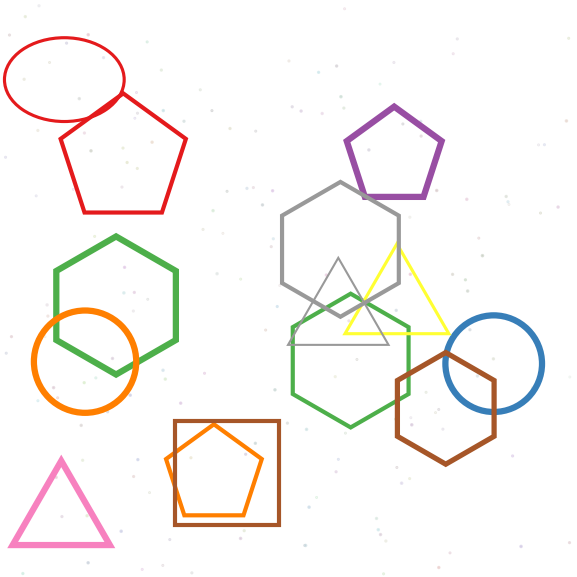[{"shape": "oval", "thickness": 1.5, "radius": 0.52, "center": [0.111, 0.861]}, {"shape": "pentagon", "thickness": 2, "radius": 0.57, "center": [0.213, 0.723]}, {"shape": "circle", "thickness": 3, "radius": 0.42, "center": [0.855, 0.369]}, {"shape": "hexagon", "thickness": 3, "radius": 0.6, "center": [0.201, 0.47]}, {"shape": "hexagon", "thickness": 2, "radius": 0.58, "center": [0.607, 0.375]}, {"shape": "pentagon", "thickness": 3, "radius": 0.43, "center": [0.683, 0.728]}, {"shape": "pentagon", "thickness": 2, "radius": 0.44, "center": [0.37, 0.177]}, {"shape": "circle", "thickness": 3, "radius": 0.44, "center": [0.147, 0.373]}, {"shape": "triangle", "thickness": 1.5, "radius": 0.52, "center": [0.687, 0.473]}, {"shape": "square", "thickness": 2, "radius": 0.45, "center": [0.393, 0.181]}, {"shape": "hexagon", "thickness": 2.5, "radius": 0.48, "center": [0.772, 0.292]}, {"shape": "triangle", "thickness": 3, "radius": 0.49, "center": [0.106, 0.104]}, {"shape": "hexagon", "thickness": 2, "radius": 0.58, "center": [0.589, 0.567]}, {"shape": "triangle", "thickness": 1, "radius": 0.5, "center": [0.586, 0.452]}]